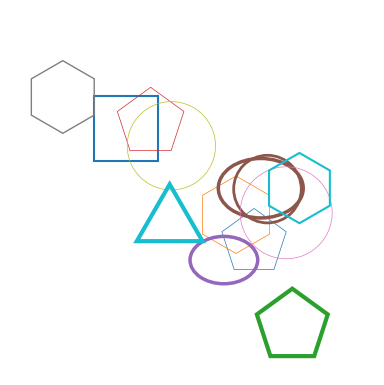[{"shape": "pentagon", "thickness": 0.5, "radius": 0.44, "center": [0.66, 0.371]}, {"shape": "square", "thickness": 1.5, "radius": 0.42, "center": [0.327, 0.667]}, {"shape": "hexagon", "thickness": 0.5, "radius": 0.5, "center": [0.613, 0.442]}, {"shape": "pentagon", "thickness": 3, "radius": 0.48, "center": [0.759, 0.153]}, {"shape": "pentagon", "thickness": 0.5, "radius": 0.45, "center": [0.391, 0.682]}, {"shape": "oval", "thickness": 2.5, "radius": 0.44, "center": [0.581, 0.324]}, {"shape": "oval", "thickness": 2.5, "radius": 0.55, "center": [0.677, 0.511]}, {"shape": "circle", "thickness": 2, "radius": 0.44, "center": [0.695, 0.509]}, {"shape": "circle", "thickness": 0.5, "radius": 0.6, "center": [0.743, 0.447]}, {"shape": "hexagon", "thickness": 1, "radius": 0.47, "center": [0.163, 0.748]}, {"shape": "circle", "thickness": 0.5, "radius": 0.57, "center": [0.445, 0.621]}, {"shape": "hexagon", "thickness": 1.5, "radius": 0.46, "center": [0.778, 0.511]}, {"shape": "triangle", "thickness": 3, "radius": 0.49, "center": [0.441, 0.423]}]